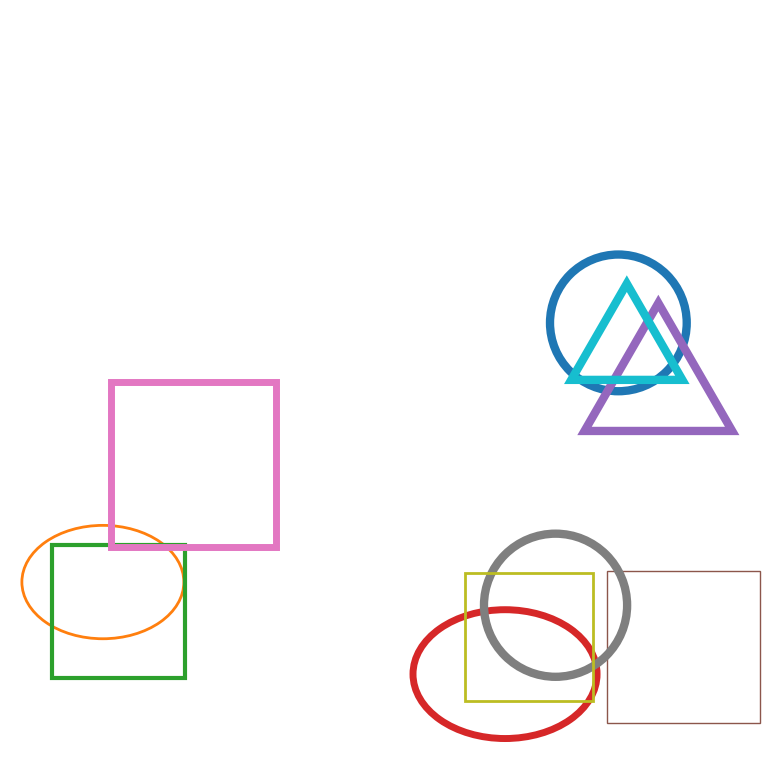[{"shape": "circle", "thickness": 3, "radius": 0.44, "center": [0.803, 0.581]}, {"shape": "oval", "thickness": 1, "radius": 0.53, "center": [0.134, 0.244]}, {"shape": "square", "thickness": 1.5, "radius": 0.43, "center": [0.154, 0.206]}, {"shape": "oval", "thickness": 2.5, "radius": 0.6, "center": [0.656, 0.125]}, {"shape": "triangle", "thickness": 3, "radius": 0.55, "center": [0.855, 0.496]}, {"shape": "square", "thickness": 0.5, "radius": 0.5, "center": [0.887, 0.16]}, {"shape": "square", "thickness": 2.5, "radius": 0.53, "center": [0.251, 0.396]}, {"shape": "circle", "thickness": 3, "radius": 0.46, "center": [0.721, 0.214]}, {"shape": "square", "thickness": 1, "radius": 0.42, "center": [0.687, 0.172]}, {"shape": "triangle", "thickness": 3, "radius": 0.42, "center": [0.814, 0.548]}]